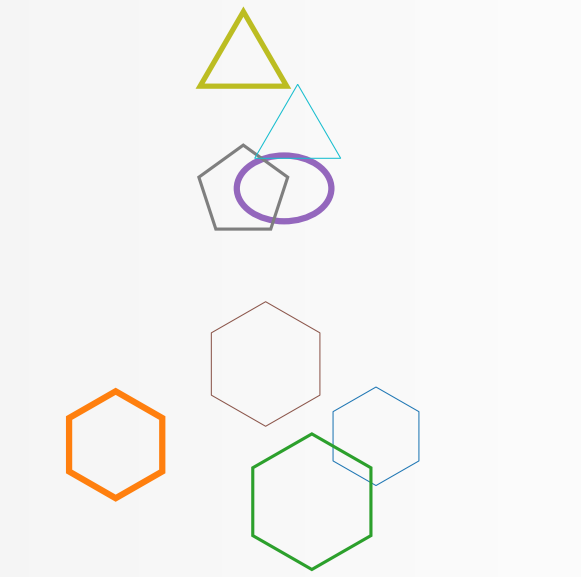[{"shape": "hexagon", "thickness": 0.5, "radius": 0.43, "center": [0.647, 0.244]}, {"shape": "hexagon", "thickness": 3, "radius": 0.46, "center": [0.199, 0.229]}, {"shape": "hexagon", "thickness": 1.5, "radius": 0.59, "center": [0.537, 0.13]}, {"shape": "oval", "thickness": 3, "radius": 0.41, "center": [0.489, 0.673]}, {"shape": "hexagon", "thickness": 0.5, "radius": 0.54, "center": [0.457, 0.369]}, {"shape": "pentagon", "thickness": 1.5, "radius": 0.4, "center": [0.419, 0.667]}, {"shape": "triangle", "thickness": 2.5, "radius": 0.43, "center": [0.419, 0.893]}, {"shape": "triangle", "thickness": 0.5, "radius": 0.43, "center": [0.512, 0.768]}]